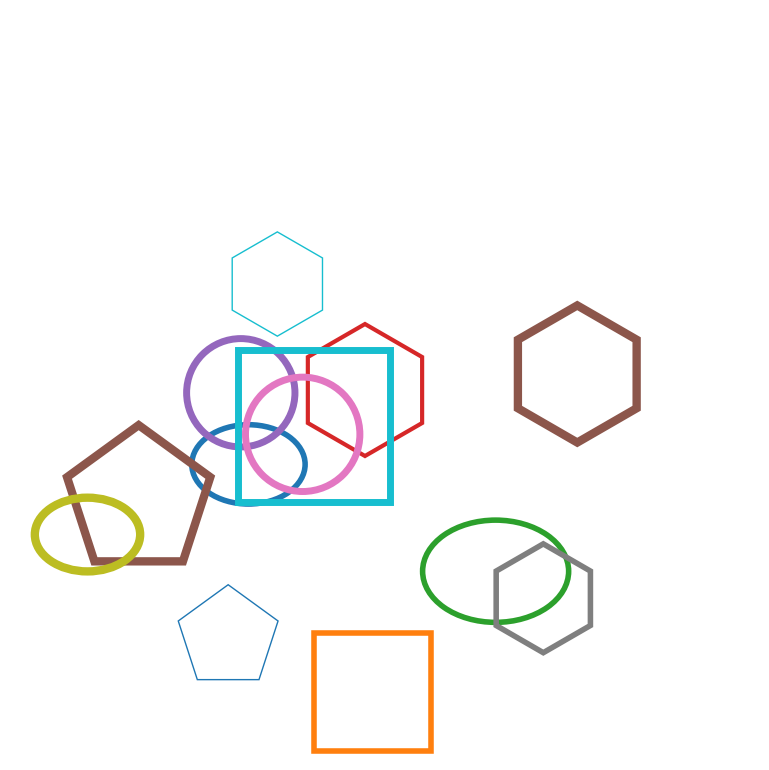[{"shape": "oval", "thickness": 2, "radius": 0.37, "center": [0.323, 0.397]}, {"shape": "pentagon", "thickness": 0.5, "radius": 0.34, "center": [0.296, 0.172]}, {"shape": "square", "thickness": 2, "radius": 0.38, "center": [0.484, 0.101]}, {"shape": "oval", "thickness": 2, "radius": 0.47, "center": [0.644, 0.258]}, {"shape": "hexagon", "thickness": 1.5, "radius": 0.43, "center": [0.474, 0.493]}, {"shape": "circle", "thickness": 2.5, "radius": 0.35, "center": [0.313, 0.49]}, {"shape": "pentagon", "thickness": 3, "radius": 0.49, "center": [0.18, 0.35]}, {"shape": "hexagon", "thickness": 3, "radius": 0.45, "center": [0.75, 0.514]}, {"shape": "circle", "thickness": 2.5, "radius": 0.37, "center": [0.393, 0.436]}, {"shape": "hexagon", "thickness": 2, "radius": 0.35, "center": [0.706, 0.223]}, {"shape": "oval", "thickness": 3, "radius": 0.34, "center": [0.114, 0.306]}, {"shape": "hexagon", "thickness": 0.5, "radius": 0.34, "center": [0.36, 0.631]}, {"shape": "square", "thickness": 2.5, "radius": 0.49, "center": [0.408, 0.447]}]